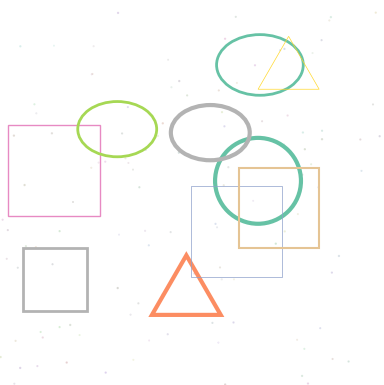[{"shape": "circle", "thickness": 3, "radius": 0.56, "center": [0.67, 0.53]}, {"shape": "oval", "thickness": 2, "radius": 0.56, "center": [0.675, 0.831]}, {"shape": "triangle", "thickness": 3, "radius": 0.52, "center": [0.484, 0.234]}, {"shape": "square", "thickness": 0.5, "radius": 0.59, "center": [0.615, 0.399]}, {"shape": "square", "thickness": 1, "radius": 0.59, "center": [0.14, 0.558]}, {"shape": "oval", "thickness": 2, "radius": 0.51, "center": [0.304, 0.665]}, {"shape": "triangle", "thickness": 0.5, "radius": 0.46, "center": [0.75, 0.814]}, {"shape": "square", "thickness": 1.5, "radius": 0.52, "center": [0.725, 0.46]}, {"shape": "square", "thickness": 2, "radius": 0.41, "center": [0.143, 0.274]}, {"shape": "oval", "thickness": 3, "radius": 0.51, "center": [0.546, 0.655]}]